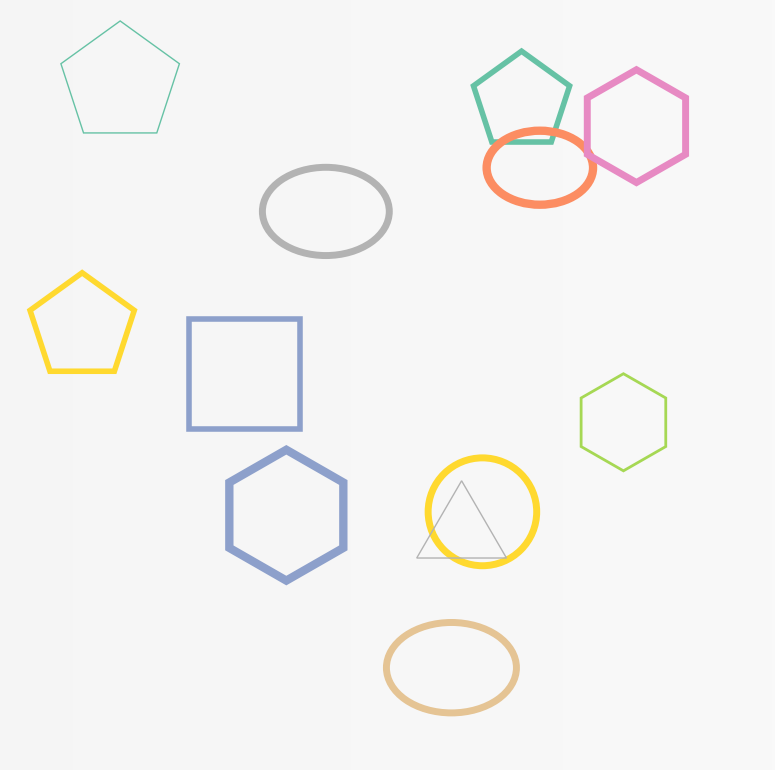[{"shape": "pentagon", "thickness": 2, "radius": 0.33, "center": [0.673, 0.868]}, {"shape": "pentagon", "thickness": 0.5, "radius": 0.4, "center": [0.155, 0.892]}, {"shape": "oval", "thickness": 3, "radius": 0.34, "center": [0.697, 0.782]}, {"shape": "hexagon", "thickness": 3, "radius": 0.42, "center": [0.369, 0.331]}, {"shape": "square", "thickness": 2, "radius": 0.36, "center": [0.316, 0.515]}, {"shape": "hexagon", "thickness": 2.5, "radius": 0.37, "center": [0.821, 0.836]}, {"shape": "hexagon", "thickness": 1, "radius": 0.32, "center": [0.804, 0.452]}, {"shape": "circle", "thickness": 2.5, "radius": 0.35, "center": [0.622, 0.335]}, {"shape": "pentagon", "thickness": 2, "radius": 0.35, "center": [0.106, 0.575]}, {"shape": "oval", "thickness": 2.5, "radius": 0.42, "center": [0.582, 0.133]}, {"shape": "triangle", "thickness": 0.5, "radius": 0.33, "center": [0.596, 0.309]}, {"shape": "oval", "thickness": 2.5, "radius": 0.41, "center": [0.42, 0.725]}]